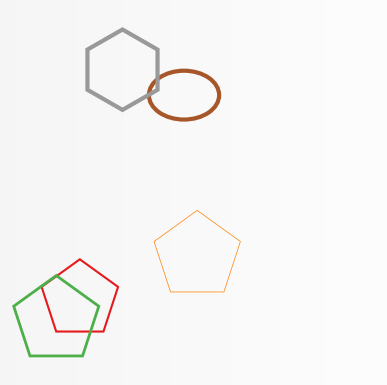[{"shape": "pentagon", "thickness": 1.5, "radius": 0.52, "center": [0.206, 0.223]}, {"shape": "pentagon", "thickness": 2, "radius": 0.58, "center": [0.145, 0.169]}, {"shape": "pentagon", "thickness": 0.5, "radius": 0.59, "center": [0.509, 0.336]}, {"shape": "oval", "thickness": 3, "radius": 0.45, "center": [0.475, 0.753]}, {"shape": "hexagon", "thickness": 3, "radius": 0.52, "center": [0.316, 0.819]}]